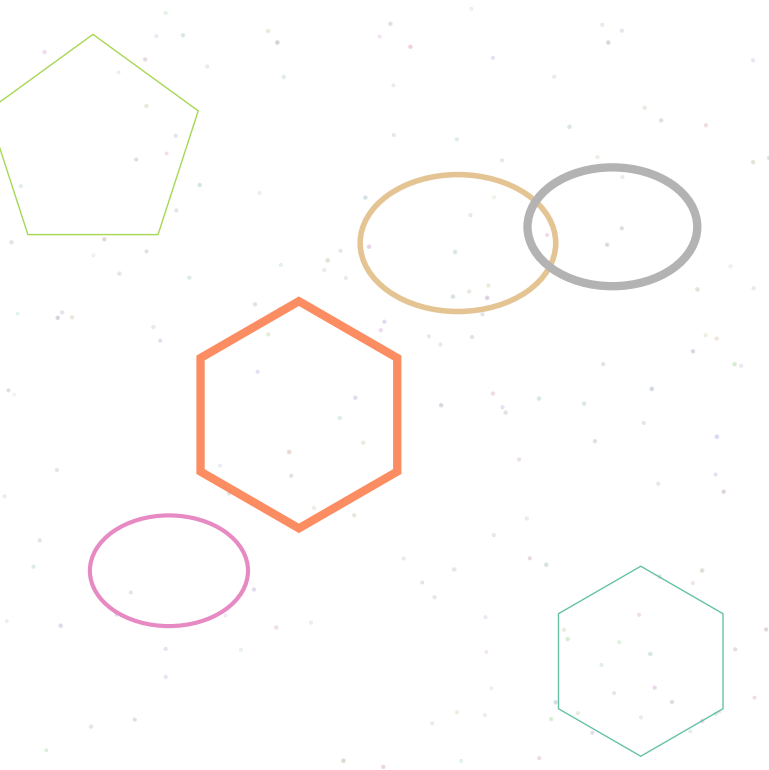[{"shape": "hexagon", "thickness": 0.5, "radius": 0.62, "center": [0.832, 0.141]}, {"shape": "hexagon", "thickness": 3, "radius": 0.74, "center": [0.388, 0.461]}, {"shape": "oval", "thickness": 1.5, "radius": 0.51, "center": [0.219, 0.259]}, {"shape": "pentagon", "thickness": 0.5, "radius": 0.72, "center": [0.121, 0.812]}, {"shape": "oval", "thickness": 2, "radius": 0.63, "center": [0.595, 0.684]}, {"shape": "oval", "thickness": 3, "radius": 0.55, "center": [0.795, 0.705]}]